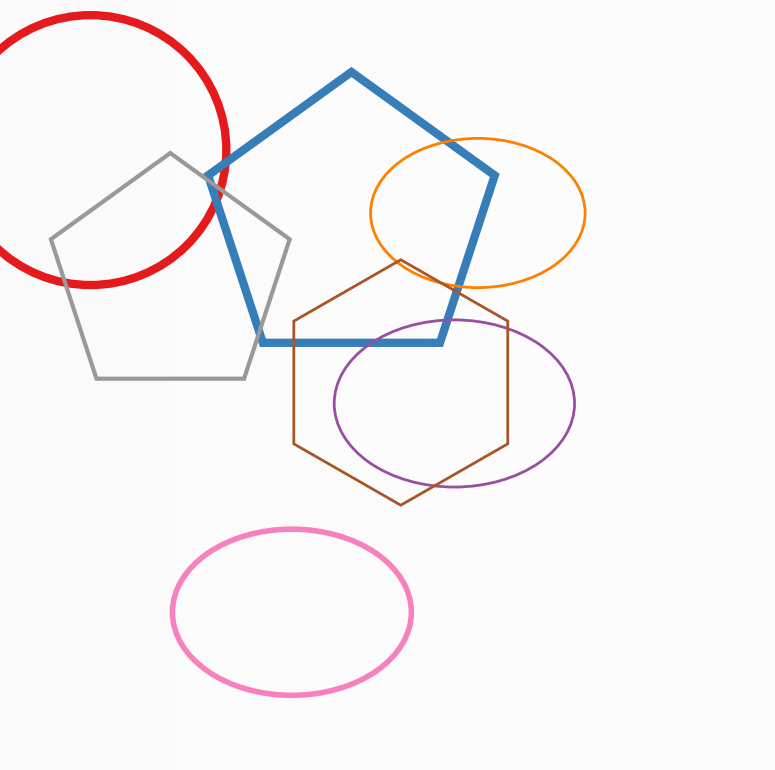[{"shape": "circle", "thickness": 3, "radius": 0.88, "center": [0.117, 0.805]}, {"shape": "pentagon", "thickness": 3, "radius": 0.97, "center": [0.453, 0.712]}, {"shape": "oval", "thickness": 1, "radius": 0.78, "center": [0.586, 0.476]}, {"shape": "oval", "thickness": 1, "radius": 0.69, "center": [0.617, 0.723]}, {"shape": "hexagon", "thickness": 1, "radius": 0.8, "center": [0.517, 0.503]}, {"shape": "oval", "thickness": 2, "radius": 0.77, "center": [0.377, 0.205]}, {"shape": "pentagon", "thickness": 1.5, "radius": 0.81, "center": [0.22, 0.639]}]